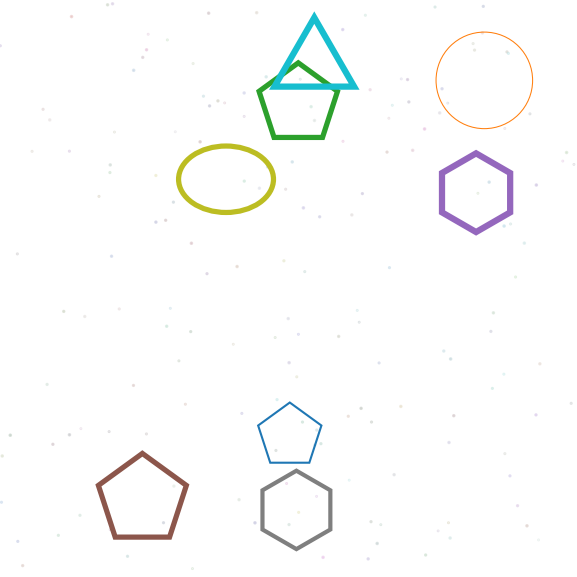[{"shape": "pentagon", "thickness": 1, "radius": 0.29, "center": [0.502, 0.245]}, {"shape": "circle", "thickness": 0.5, "radius": 0.42, "center": [0.839, 0.86]}, {"shape": "pentagon", "thickness": 2.5, "radius": 0.36, "center": [0.517, 0.819]}, {"shape": "hexagon", "thickness": 3, "radius": 0.34, "center": [0.824, 0.665]}, {"shape": "pentagon", "thickness": 2.5, "radius": 0.4, "center": [0.247, 0.134]}, {"shape": "hexagon", "thickness": 2, "radius": 0.34, "center": [0.513, 0.116]}, {"shape": "oval", "thickness": 2.5, "radius": 0.41, "center": [0.391, 0.689]}, {"shape": "triangle", "thickness": 3, "radius": 0.4, "center": [0.544, 0.889]}]